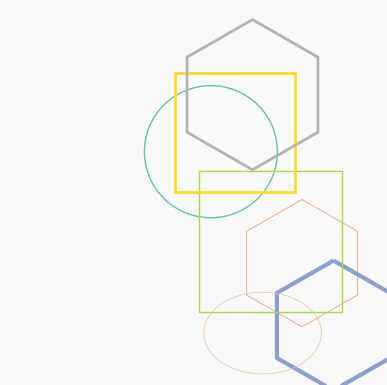[{"shape": "circle", "thickness": 1, "radius": 0.86, "center": [0.544, 0.606]}, {"shape": "hexagon", "thickness": 0.5, "radius": 0.83, "center": [0.779, 0.316]}, {"shape": "hexagon", "thickness": 3, "radius": 0.84, "center": [0.861, 0.155]}, {"shape": "square", "thickness": 1, "radius": 0.92, "center": [0.698, 0.373]}, {"shape": "square", "thickness": 2, "radius": 0.77, "center": [0.606, 0.656]}, {"shape": "oval", "thickness": 0.5, "radius": 0.76, "center": [0.678, 0.135]}, {"shape": "hexagon", "thickness": 2, "radius": 0.98, "center": [0.652, 0.754]}]